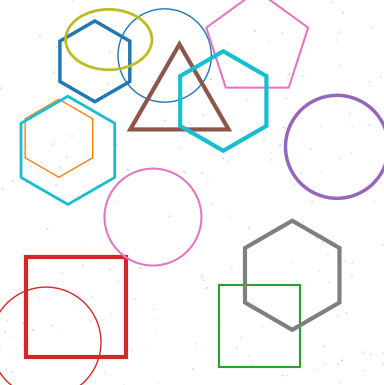[{"shape": "hexagon", "thickness": 2.5, "radius": 0.52, "center": [0.246, 0.841]}, {"shape": "circle", "thickness": 1, "radius": 0.61, "center": [0.428, 0.856]}, {"shape": "hexagon", "thickness": 1, "radius": 0.51, "center": [0.153, 0.641]}, {"shape": "square", "thickness": 1.5, "radius": 0.53, "center": [0.674, 0.153]}, {"shape": "square", "thickness": 3, "radius": 0.65, "center": [0.197, 0.203]}, {"shape": "circle", "thickness": 1, "radius": 0.72, "center": [0.119, 0.111]}, {"shape": "circle", "thickness": 2.5, "radius": 0.67, "center": [0.875, 0.619]}, {"shape": "triangle", "thickness": 3, "radius": 0.74, "center": [0.466, 0.738]}, {"shape": "circle", "thickness": 1.5, "radius": 0.63, "center": [0.397, 0.436]}, {"shape": "pentagon", "thickness": 1.5, "radius": 0.7, "center": [0.668, 0.885]}, {"shape": "hexagon", "thickness": 3, "radius": 0.71, "center": [0.759, 0.285]}, {"shape": "oval", "thickness": 2, "radius": 0.56, "center": [0.282, 0.897]}, {"shape": "hexagon", "thickness": 3, "radius": 0.65, "center": [0.58, 0.738]}, {"shape": "hexagon", "thickness": 2, "radius": 0.7, "center": [0.176, 0.609]}]